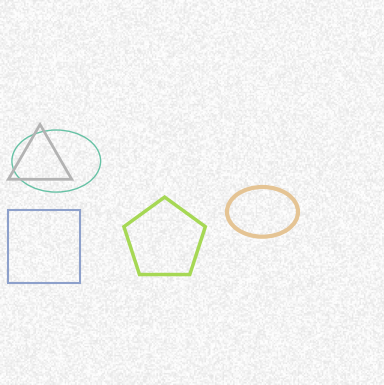[{"shape": "oval", "thickness": 1, "radius": 0.58, "center": [0.146, 0.582]}, {"shape": "square", "thickness": 1.5, "radius": 0.47, "center": [0.114, 0.359]}, {"shape": "pentagon", "thickness": 2.5, "radius": 0.56, "center": [0.428, 0.377]}, {"shape": "oval", "thickness": 3, "radius": 0.46, "center": [0.682, 0.45]}, {"shape": "triangle", "thickness": 2, "radius": 0.47, "center": [0.104, 0.582]}]